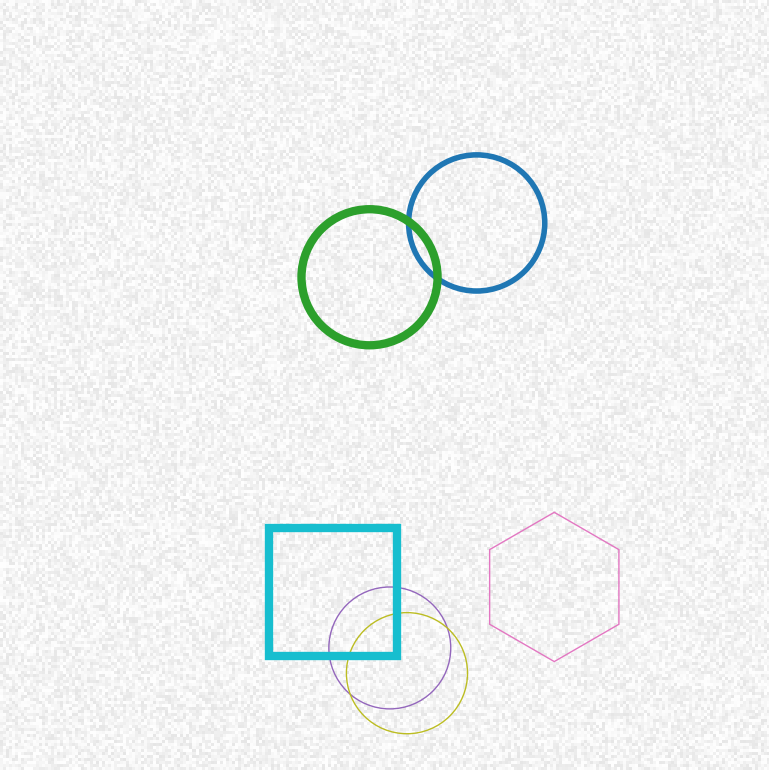[{"shape": "circle", "thickness": 2, "radius": 0.44, "center": [0.619, 0.71]}, {"shape": "circle", "thickness": 3, "radius": 0.44, "center": [0.48, 0.64]}, {"shape": "circle", "thickness": 0.5, "radius": 0.4, "center": [0.506, 0.159]}, {"shape": "hexagon", "thickness": 0.5, "radius": 0.48, "center": [0.72, 0.238]}, {"shape": "circle", "thickness": 0.5, "radius": 0.39, "center": [0.529, 0.126]}, {"shape": "square", "thickness": 3, "radius": 0.42, "center": [0.433, 0.231]}]